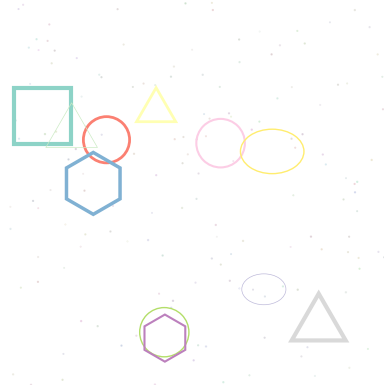[{"shape": "square", "thickness": 3, "radius": 0.37, "center": [0.11, 0.699]}, {"shape": "triangle", "thickness": 2, "radius": 0.29, "center": [0.406, 0.713]}, {"shape": "oval", "thickness": 0.5, "radius": 0.29, "center": [0.685, 0.249]}, {"shape": "circle", "thickness": 2, "radius": 0.3, "center": [0.277, 0.637]}, {"shape": "hexagon", "thickness": 2.5, "radius": 0.4, "center": [0.242, 0.524]}, {"shape": "circle", "thickness": 1, "radius": 0.32, "center": [0.427, 0.137]}, {"shape": "circle", "thickness": 1.5, "radius": 0.32, "center": [0.573, 0.628]}, {"shape": "triangle", "thickness": 3, "radius": 0.4, "center": [0.828, 0.156]}, {"shape": "hexagon", "thickness": 1.5, "radius": 0.31, "center": [0.428, 0.122]}, {"shape": "triangle", "thickness": 0.5, "radius": 0.39, "center": [0.186, 0.656]}, {"shape": "oval", "thickness": 1, "radius": 0.41, "center": [0.707, 0.607]}]